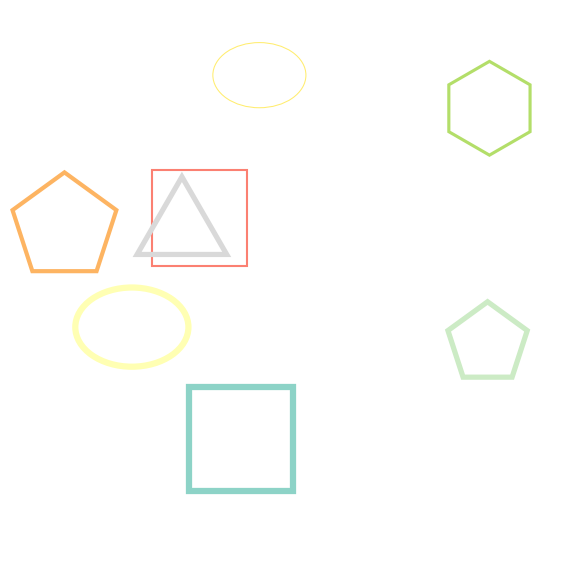[{"shape": "square", "thickness": 3, "radius": 0.45, "center": [0.417, 0.239]}, {"shape": "oval", "thickness": 3, "radius": 0.49, "center": [0.228, 0.433]}, {"shape": "square", "thickness": 1, "radius": 0.41, "center": [0.346, 0.622]}, {"shape": "pentagon", "thickness": 2, "radius": 0.47, "center": [0.112, 0.606]}, {"shape": "hexagon", "thickness": 1.5, "radius": 0.41, "center": [0.848, 0.812]}, {"shape": "triangle", "thickness": 2.5, "radius": 0.45, "center": [0.315, 0.603]}, {"shape": "pentagon", "thickness": 2.5, "radius": 0.36, "center": [0.844, 0.404]}, {"shape": "oval", "thickness": 0.5, "radius": 0.4, "center": [0.449, 0.869]}]